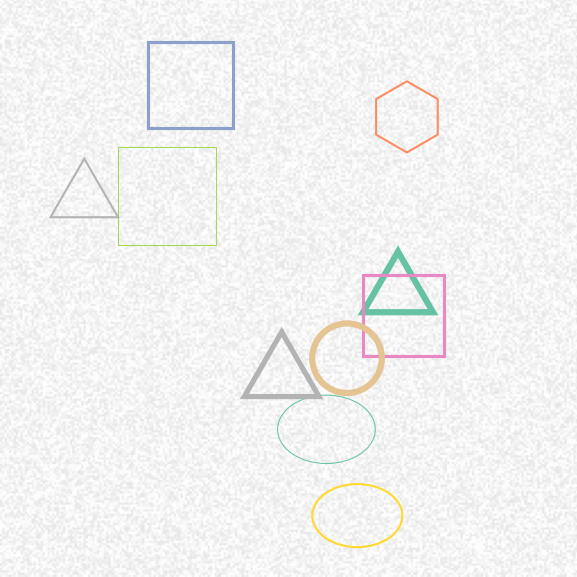[{"shape": "oval", "thickness": 0.5, "radius": 0.42, "center": [0.565, 0.256]}, {"shape": "triangle", "thickness": 3, "radius": 0.35, "center": [0.689, 0.493]}, {"shape": "hexagon", "thickness": 1, "radius": 0.31, "center": [0.705, 0.797]}, {"shape": "square", "thickness": 1.5, "radius": 0.37, "center": [0.33, 0.852]}, {"shape": "square", "thickness": 1.5, "radius": 0.35, "center": [0.699, 0.453]}, {"shape": "square", "thickness": 0.5, "radius": 0.42, "center": [0.289, 0.66]}, {"shape": "oval", "thickness": 1, "radius": 0.39, "center": [0.619, 0.106]}, {"shape": "circle", "thickness": 3, "radius": 0.3, "center": [0.601, 0.379]}, {"shape": "triangle", "thickness": 1, "radius": 0.34, "center": [0.146, 0.657]}, {"shape": "triangle", "thickness": 2.5, "radius": 0.37, "center": [0.488, 0.35]}]